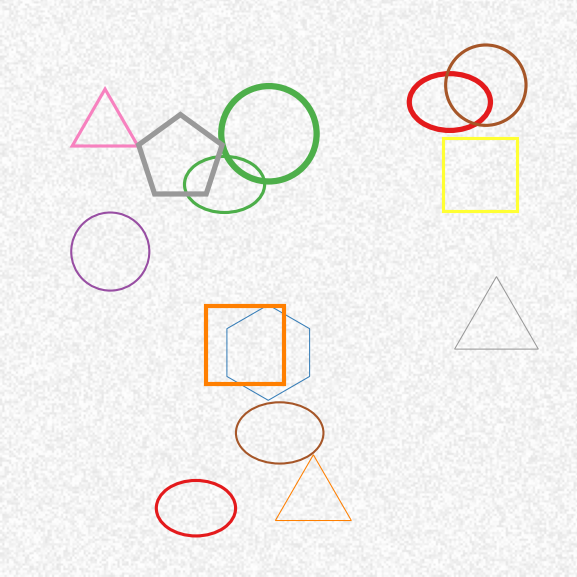[{"shape": "oval", "thickness": 1.5, "radius": 0.34, "center": [0.339, 0.119]}, {"shape": "oval", "thickness": 2.5, "radius": 0.35, "center": [0.779, 0.822]}, {"shape": "hexagon", "thickness": 0.5, "radius": 0.41, "center": [0.465, 0.389]}, {"shape": "circle", "thickness": 3, "radius": 0.41, "center": [0.466, 0.767]}, {"shape": "oval", "thickness": 1.5, "radius": 0.35, "center": [0.389, 0.68]}, {"shape": "circle", "thickness": 1, "radius": 0.34, "center": [0.191, 0.564]}, {"shape": "triangle", "thickness": 0.5, "radius": 0.38, "center": [0.543, 0.136]}, {"shape": "square", "thickness": 2, "radius": 0.34, "center": [0.424, 0.402]}, {"shape": "square", "thickness": 1.5, "radius": 0.32, "center": [0.832, 0.697]}, {"shape": "oval", "thickness": 1, "radius": 0.38, "center": [0.484, 0.249]}, {"shape": "circle", "thickness": 1.5, "radius": 0.35, "center": [0.841, 0.852]}, {"shape": "triangle", "thickness": 1.5, "radius": 0.33, "center": [0.182, 0.779]}, {"shape": "triangle", "thickness": 0.5, "radius": 0.42, "center": [0.86, 0.436]}, {"shape": "pentagon", "thickness": 2.5, "radius": 0.38, "center": [0.312, 0.725]}]